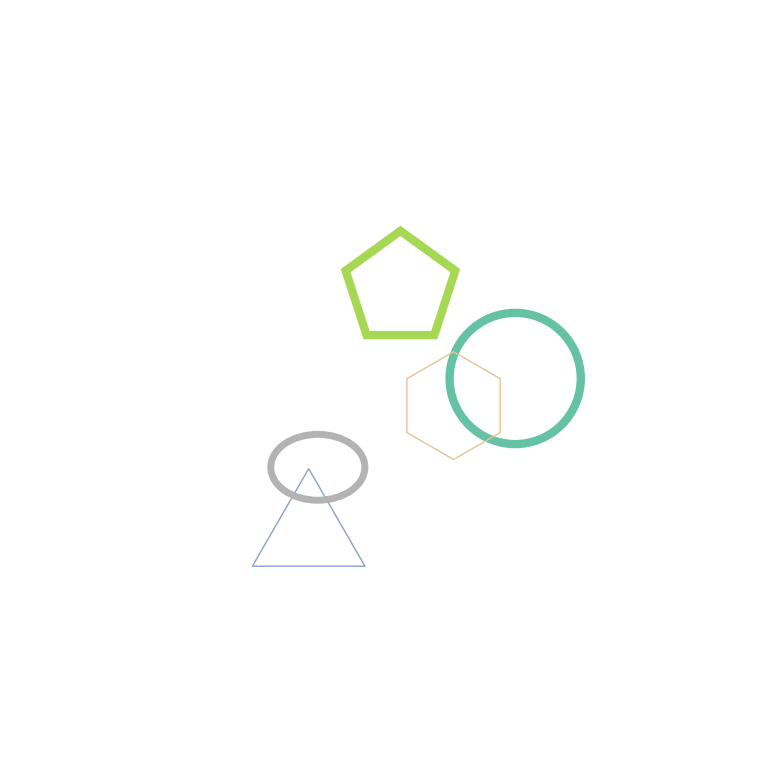[{"shape": "circle", "thickness": 3, "radius": 0.43, "center": [0.669, 0.508]}, {"shape": "triangle", "thickness": 0.5, "radius": 0.42, "center": [0.401, 0.307]}, {"shape": "pentagon", "thickness": 3, "radius": 0.37, "center": [0.52, 0.625]}, {"shape": "hexagon", "thickness": 0.5, "radius": 0.35, "center": [0.589, 0.473]}, {"shape": "oval", "thickness": 2.5, "radius": 0.31, "center": [0.413, 0.393]}]